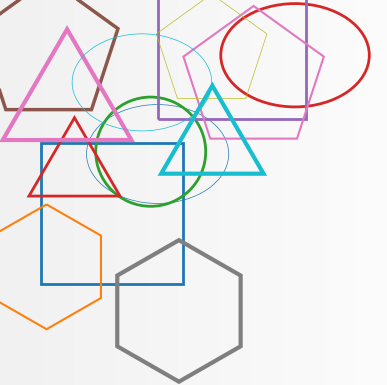[{"shape": "square", "thickness": 2, "radius": 0.91, "center": [0.289, 0.445]}, {"shape": "oval", "thickness": 0.5, "radius": 0.92, "center": [0.407, 0.6]}, {"shape": "hexagon", "thickness": 1.5, "radius": 0.81, "center": [0.12, 0.307]}, {"shape": "circle", "thickness": 2, "radius": 0.71, "center": [0.389, 0.606]}, {"shape": "oval", "thickness": 2, "radius": 0.96, "center": [0.761, 0.857]}, {"shape": "triangle", "thickness": 2, "radius": 0.68, "center": [0.192, 0.559]}, {"shape": "square", "thickness": 2, "radius": 0.95, "center": [0.598, 0.88]}, {"shape": "pentagon", "thickness": 2.5, "radius": 0.94, "center": [0.126, 0.867]}, {"shape": "pentagon", "thickness": 1.5, "radius": 0.95, "center": [0.655, 0.794]}, {"shape": "triangle", "thickness": 3, "radius": 0.96, "center": [0.173, 0.732]}, {"shape": "hexagon", "thickness": 3, "radius": 0.92, "center": [0.462, 0.192]}, {"shape": "pentagon", "thickness": 0.5, "radius": 0.75, "center": [0.546, 0.866]}, {"shape": "triangle", "thickness": 3, "radius": 0.76, "center": [0.548, 0.625]}, {"shape": "oval", "thickness": 0.5, "radius": 0.9, "center": [0.366, 0.786]}]